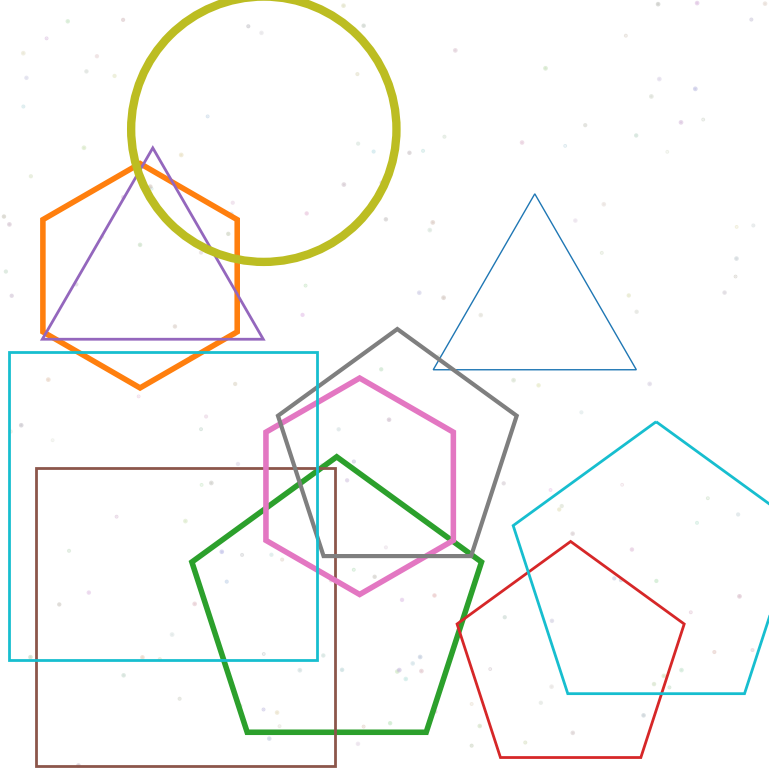[{"shape": "triangle", "thickness": 0.5, "radius": 0.76, "center": [0.695, 0.596]}, {"shape": "hexagon", "thickness": 2, "radius": 0.73, "center": [0.182, 0.642]}, {"shape": "pentagon", "thickness": 2, "radius": 0.99, "center": [0.437, 0.209]}, {"shape": "pentagon", "thickness": 1, "radius": 0.78, "center": [0.741, 0.142]}, {"shape": "triangle", "thickness": 1, "radius": 0.83, "center": [0.198, 0.642]}, {"shape": "square", "thickness": 1, "radius": 0.97, "center": [0.241, 0.199]}, {"shape": "hexagon", "thickness": 2, "radius": 0.7, "center": [0.467, 0.368]}, {"shape": "pentagon", "thickness": 1.5, "radius": 0.81, "center": [0.516, 0.41]}, {"shape": "circle", "thickness": 3, "radius": 0.86, "center": [0.343, 0.832]}, {"shape": "square", "thickness": 1, "radius": 1.0, "center": [0.212, 0.343]}, {"shape": "pentagon", "thickness": 1, "radius": 0.98, "center": [0.852, 0.257]}]